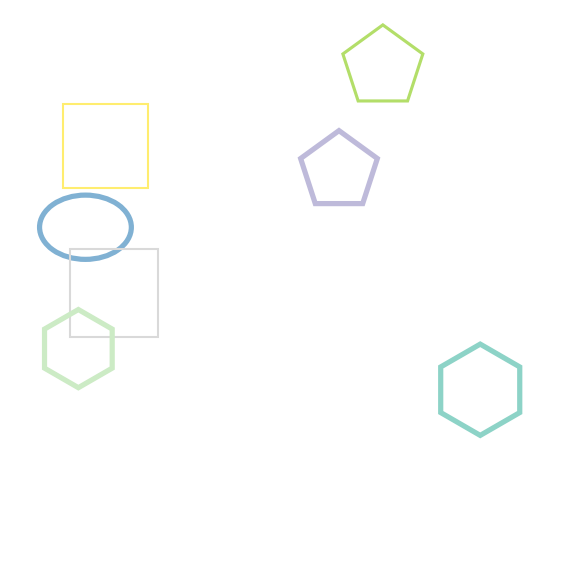[{"shape": "hexagon", "thickness": 2.5, "radius": 0.4, "center": [0.832, 0.324]}, {"shape": "pentagon", "thickness": 2.5, "radius": 0.35, "center": [0.587, 0.703]}, {"shape": "oval", "thickness": 2.5, "radius": 0.4, "center": [0.148, 0.606]}, {"shape": "pentagon", "thickness": 1.5, "radius": 0.36, "center": [0.663, 0.883]}, {"shape": "square", "thickness": 1, "radius": 0.38, "center": [0.197, 0.492]}, {"shape": "hexagon", "thickness": 2.5, "radius": 0.34, "center": [0.136, 0.395]}, {"shape": "square", "thickness": 1, "radius": 0.37, "center": [0.183, 0.746]}]